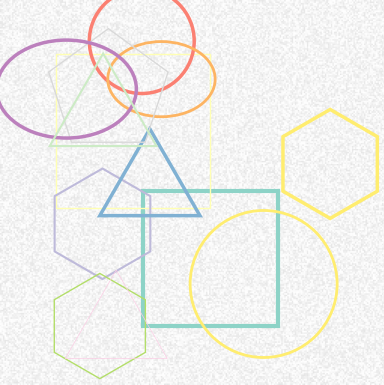[{"shape": "square", "thickness": 3, "radius": 0.88, "center": [0.547, 0.328]}, {"shape": "square", "thickness": 1, "radius": 1.0, "center": [0.345, 0.66]}, {"shape": "hexagon", "thickness": 1.5, "radius": 0.72, "center": [0.266, 0.419]}, {"shape": "circle", "thickness": 2.5, "radius": 0.68, "center": [0.368, 0.893]}, {"shape": "triangle", "thickness": 2.5, "radius": 0.75, "center": [0.389, 0.515]}, {"shape": "oval", "thickness": 2, "radius": 0.7, "center": [0.419, 0.794]}, {"shape": "hexagon", "thickness": 1, "radius": 0.68, "center": [0.259, 0.153]}, {"shape": "triangle", "thickness": 0.5, "radius": 0.77, "center": [0.302, 0.145]}, {"shape": "pentagon", "thickness": 1, "radius": 0.82, "center": [0.281, 0.762]}, {"shape": "oval", "thickness": 2.5, "radius": 0.91, "center": [0.172, 0.769]}, {"shape": "triangle", "thickness": 1.5, "radius": 0.8, "center": [0.268, 0.701]}, {"shape": "hexagon", "thickness": 2.5, "radius": 0.71, "center": [0.858, 0.574]}, {"shape": "circle", "thickness": 2, "radius": 0.95, "center": [0.685, 0.262]}]